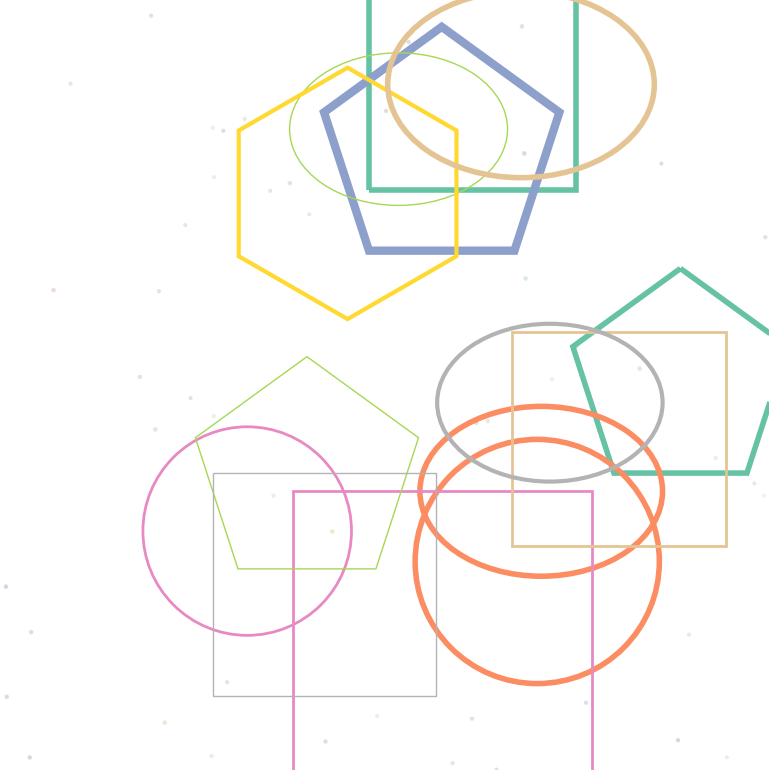[{"shape": "square", "thickness": 2, "radius": 0.67, "center": [0.613, 0.887]}, {"shape": "pentagon", "thickness": 2, "radius": 0.73, "center": [0.884, 0.504]}, {"shape": "oval", "thickness": 2, "radius": 0.79, "center": [0.703, 0.362]}, {"shape": "circle", "thickness": 2, "radius": 0.79, "center": [0.698, 0.271]}, {"shape": "pentagon", "thickness": 3, "radius": 0.8, "center": [0.574, 0.804]}, {"shape": "circle", "thickness": 1, "radius": 0.68, "center": [0.321, 0.31]}, {"shape": "square", "thickness": 1, "radius": 0.97, "center": [0.574, 0.169]}, {"shape": "pentagon", "thickness": 0.5, "radius": 0.76, "center": [0.399, 0.384]}, {"shape": "oval", "thickness": 0.5, "radius": 0.71, "center": [0.518, 0.832]}, {"shape": "hexagon", "thickness": 1.5, "radius": 0.82, "center": [0.451, 0.749]}, {"shape": "oval", "thickness": 2, "radius": 0.87, "center": [0.677, 0.89]}, {"shape": "square", "thickness": 1, "radius": 0.7, "center": [0.804, 0.43]}, {"shape": "oval", "thickness": 1.5, "radius": 0.73, "center": [0.714, 0.477]}, {"shape": "square", "thickness": 0.5, "radius": 0.72, "center": [0.421, 0.241]}]